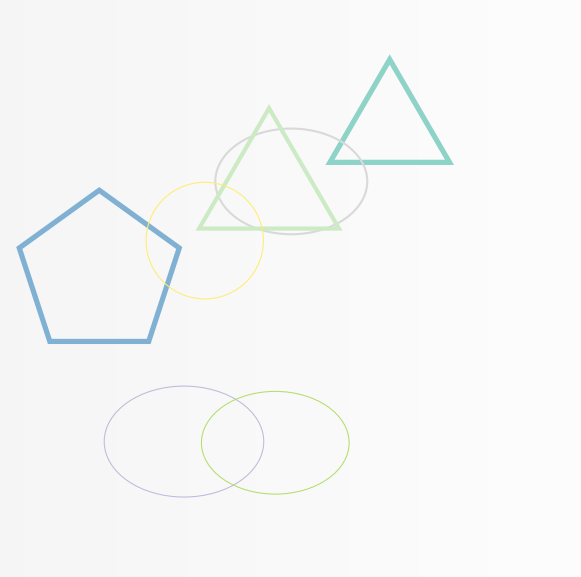[{"shape": "triangle", "thickness": 2.5, "radius": 0.59, "center": [0.67, 0.777]}, {"shape": "oval", "thickness": 0.5, "radius": 0.69, "center": [0.317, 0.235]}, {"shape": "pentagon", "thickness": 2.5, "radius": 0.72, "center": [0.171, 0.525]}, {"shape": "oval", "thickness": 0.5, "radius": 0.64, "center": [0.474, 0.232]}, {"shape": "oval", "thickness": 1, "radius": 0.65, "center": [0.501, 0.685]}, {"shape": "triangle", "thickness": 2, "radius": 0.69, "center": [0.463, 0.673]}, {"shape": "circle", "thickness": 0.5, "radius": 0.5, "center": [0.352, 0.583]}]